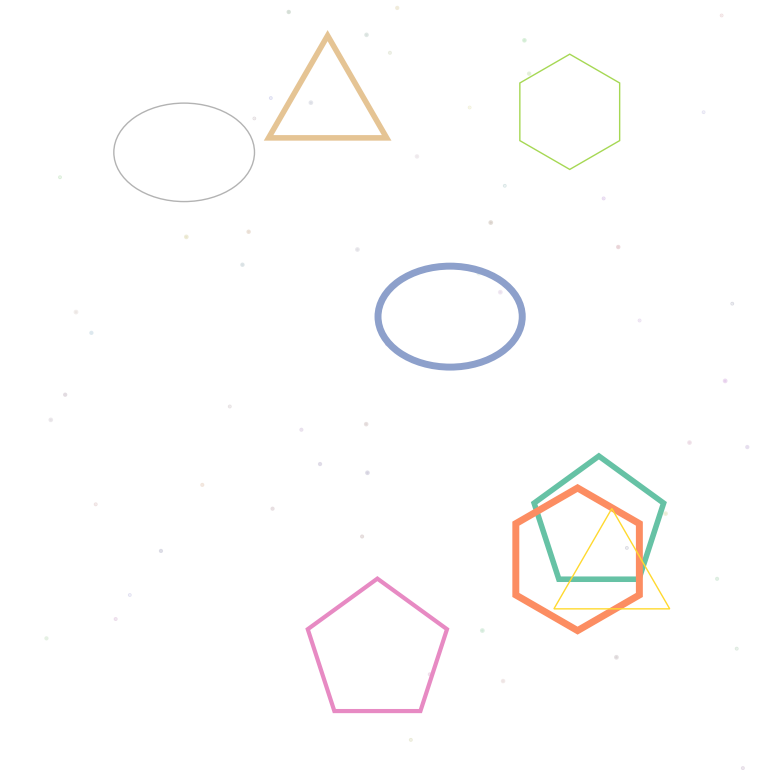[{"shape": "pentagon", "thickness": 2, "radius": 0.44, "center": [0.778, 0.319]}, {"shape": "hexagon", "thickness": 2.5, "radius": 0.46, "center": [0.75, 0.274]}, {"shape": "oval", "thickness": 2.5, "radius": 0.47, "center": [0.585, 0.589]}, {"shape": "pentagon", "thickness": 1.5, "radius": 0.48, "center": [0.49, 0.153]}, {"shape": "hexagon", "thickness": 0.5, "radius": 0.37, "center": [0.74, 0.855]}, {"shape": "triangle", "thickness": 0.5, "radius": 0.43, "center": [0.795, 0.253]}, {"shape": "triangle", "thickness": 2, "radius": 0.44, "center": [0.425, 0.865]}, {"shape": "oval", "thickness": 0.5, "radius": 0.46, "center": [0.239, 0.802]}]